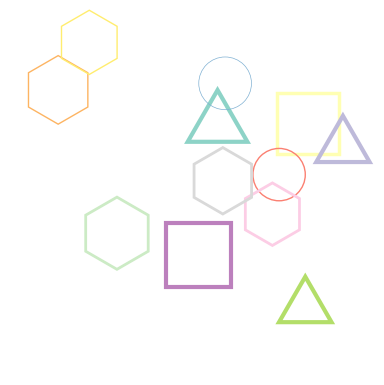[{"shape": "triangle", "thickness": 3, "radius": 0.45, "center": [0.565, 0.676]}, {"shape": "square", "thickness": 2.5, "radius": 0.4, "center": [0.8, 0.679]}, {"shape": "triangle", "thickness": 3, "radius": 0.4, "center": [0.891, 0.619]}, {"shape": "circle", "thickness": 1, "radius": 0.34, "center": [0.725, 0.546]}, {"shape": "circle", "thickness": 0.5, "radius": 0.34, "center": [0.585, 0.784]}, {"shape": "hexagon", "thickness": 1, "radius": 0.45, "center": [0.151, 0.767]}, {"shape": "triangle", "thickness": 3, "radius": 0.39, "center": [0.793, 0.203]}, {"shape": "hexagon", "thickness": 2, "radius": 0.41, "center": [0.708, 0.444]}, {"shape": "hexagon", "thickness": 2, "radius": 0.43, "center": [0.579, 0.53]}, {"shape": "square", "thickness": 3, "radius": 0.42, "center": [0.516, 0.338]}, {"shape": "hexagon", "thickness": 2, "radius": 0.47, "center": [0.304, 0.394]}, {"shape": "hexagon", "thickness": 1, "radius": 0.42, "center": [0.232, 0.89]}]